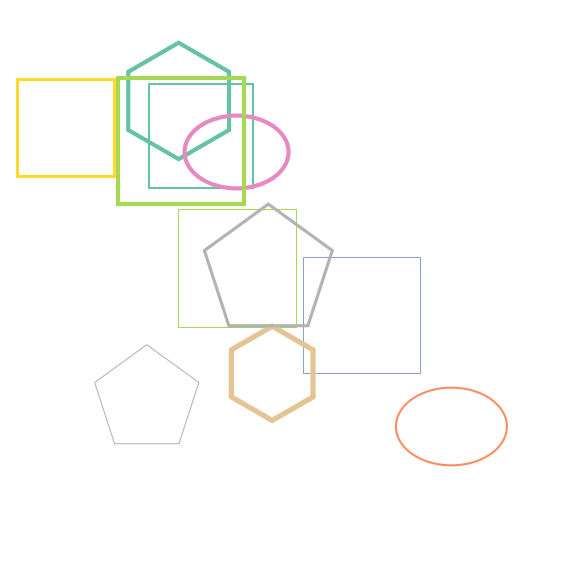[{"shape": "hexagon", "thickness": 2, "radius": 0.5, "center": [0.309, 0.824]}, {"shape": "square", "thickness": 1, "radius": 0.45, "center": [0.348, 0.764]}, {"shape": "oval", "thickness": 1, "radius": 0.48, "center": [0.782, 0.261]}, {"shape": "square", "thickness": 0.5, "radius": 0.5, "center": [0.626, 0.453]}, {"shape": "oval", "thickness": 2, "radius": 0.45, "center": [0.41, 0.736]}, {"shape": "square", "thickness": 2, "radius": 0.54, "center": [0.313, 0.755]}, {"shape": "square", "thickness": 0.5, "radius": 0.51, "center": [0.411, 0.535]}, {"shape": "square", "thickness": 1.5, "radius": 0.42, "center": [0.114, 0.779]}, {"shape": "hexagon", "thickness": 2.5, "radius": 0.41, "center": [0.471, 0.353]}, {"shape": "pentagon", "thickness": 1.5, "radius": 0.58, "center": [0.465, 0.529]}, {"shape": "pentagon", "thickness": 0.5, "radius": 0.47, "center": [0.254, 0.307]}]